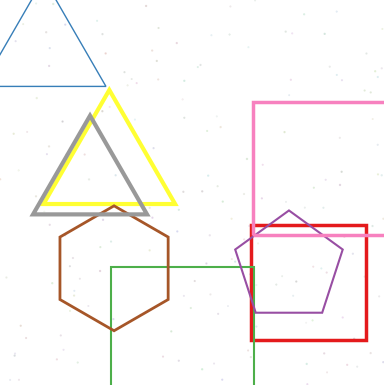[{"shape": "square", "thickness": 2.5, "radius": 0.75, "center": [0.801, 0.266]}, {"shape": "triangle", "thickness": 1, "radius": 0.93, "center": [0.114, 0.869]}, {"shape": "square", "thickness": 1.5, "radius": 0.93, "center": [0.475, 0.121]}, {"shape": "pentagon", "thickness": 1.5, "radius": 0.73, "center": [0.751, 0.307]}, {"shape": "triangle", "thickness": 3, "radius": 0.99, "center": [0.284, 0.569]}, {"shape": "hexagon", "thickness": 2, "radius": 0.81, "center": [0.296, 0.303]}, {"shape": "square", "thickness": 2.5, "radius": 0.86, "center": [0.829, 0.563]}, {"shape": "triangle", "thickness": 3, "radius": 0.85, "center": [0.234, 0.529]}]